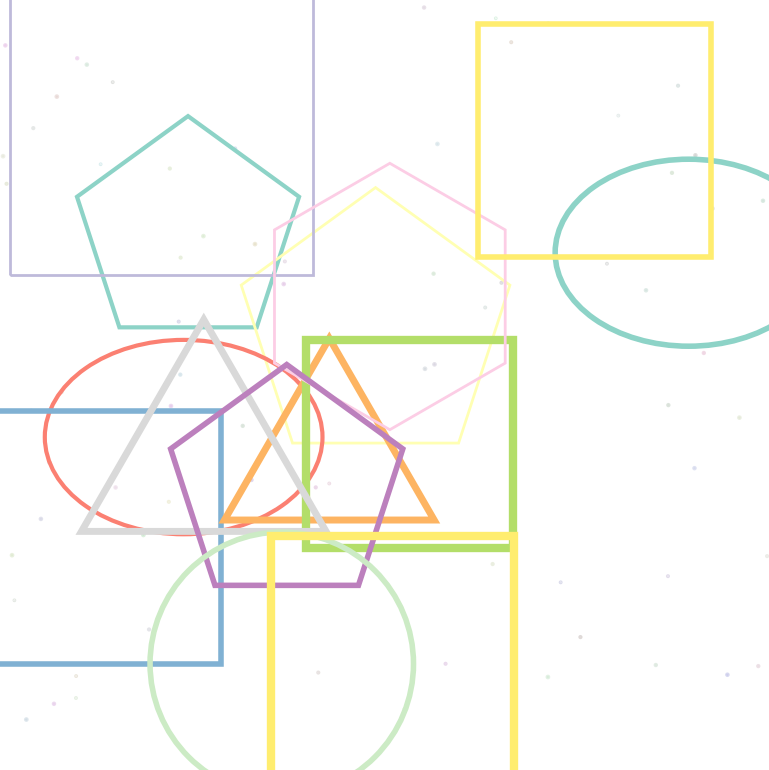[{"shape": "pentagon", "thickness": 1.5, "radius": 0.76, "center": [0.244, 0.698]}, {"shape": "oval", "thickness": 2, "radius": 0.87, "center": [0.894, 0.672]}, {"shape": "pentagon", "thickness": 1, "radius": 0.92, "center": [0.488, 0.573]}, {"shape": "square", "thickness": 1, "radius": 0.98, "center": [0.209, 0.839]}, {"shape": "oval", "thickness": 1.5, "radius": 0.9, "center": [0.239, 0.432]}, {"shape": "square", "thickness": 2, "radius": 0.82, "center": [0.123, 0.302]}, {"shape": "triangle", "thickness": 2.5, "radius": 0.79, "center": [0.428, 0.403]}, {"shape": "square", "thickness": 3, "radius": 0.67, "center": [0.532, 0.424]}, {"shape": "hexagon", "thickness": 1, "radius": 0.87, "center": [0.506, 0.615]}, {"shape": "triangle", "thickness": 2.5, "radius": 0.92, "center": [0.265, 0.402]}, {"shape": "pentagon", "thickness": 2, "radius": 0.79, "center": [0.372, 0.368]}, {"shape": "circle", "thickness": 2, "radius": 0.86, "center": [0.366, 0.138]}, {"shape": "square", "thickness": 3, "radius": 0.79, "center": [0.51, 0.146]}, {"shape": "square", "thickness": 2, "radius": 0.76, "center": [0.773, 0.817]}]